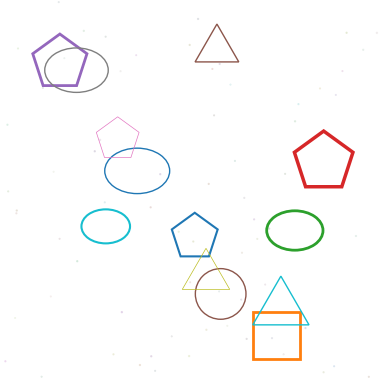[{"shape": "oval", "thickness": 1, "radius": 0.42, "center": [0.356, 0.556]}, {"shape": "pentagon", "thickness": 1.5, "radius": 0.31, "center": [0.506, 0.385]}, {"shape": "square", "thickness": 2, "radius": 0.31, "center": [0.718, 0.129]}, {"shape": "oval", "thickness": 2, "radius": 0.37, "center": [0.766, 0.401]}, {"shape": "pentagon", "thickness": 2.5, "radius": 0.4, "center": [0.841, 0.58]}, {"shape": "pentagon", "thickness": 2, "radius": 0.37, "center": [0.155, 0.838]}, {"shape": "triangle", "thickness": 1, "radius": 0.33, "center": [0.563, 0.872]}, {"shape": "circle", "thickness": 1, "radius": 0.33, "center": [0.573, 0.237]}, {"shape": "pentagon", "thickness": 0.5, "radius": 0.29, "center": [0.306, 0.638]}, {"shape": "oval", "thickness": 1, "radius": 0.41, "center": [0.199, 0.818]}, {"shape": "triangle", "thickness": 0.5, "radius": 0.36, "center": [0.535, 0.284]}, {"shape": "oval", "thickness": 1.5, "radius": 0.32, "center": [0.275, 0.412]}, {"shape": "triangle", "thickness": 1, "radius": 0.42, "center": [0.73, 0.198]}]